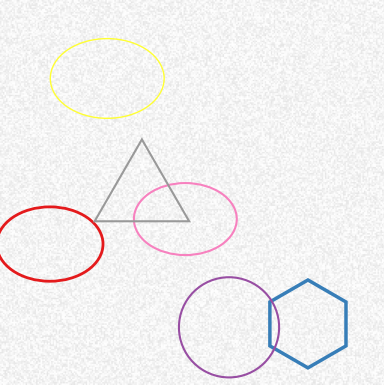[{"shape": "oval", "thickness": 2, "radius": 0.69, "center": [0.13, 0.366]}, {"shape": "hexagon", "thickness": 2.5, "radius": 0.57, "center": [0.8, 0.159]}, {"shape": "circle", "thickness": 1.5, "radius": 0.65, "center": [0.595, 0.15]}, {"shape": "oval", "thickness": 1, "radius": 0.74, "center": [0.279, 0.796]}, {"shape": "oval", "thickness": 1.5, "radius": 0.67, "center": [0.481, 0.431]}, {"shape": "triangle", "thickness": 1.5, "radius": 0.71, "center": [0.369, 0.496]}]